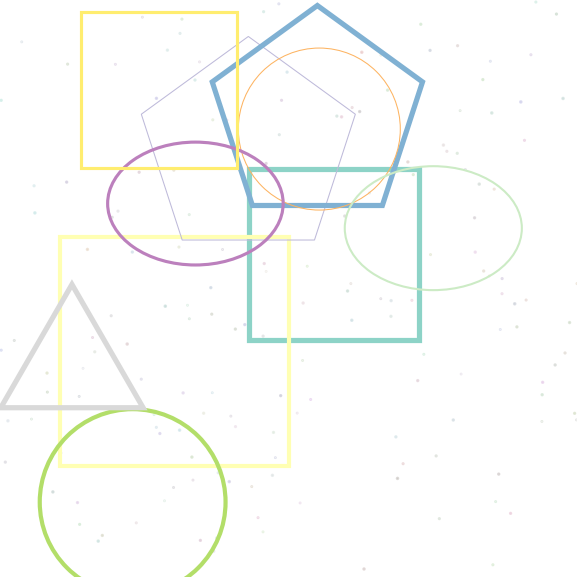[{"shape": "square", "thickness": 2.5, "radius": 0.74, "center": [0.578, 0.559]}, {"shape": "square", "thickness": 2, "radius": 0.99, "center": [0.303, 0.391]}, {"shape": "pentagon", "thickness": 0.5, "radius": 0.97, "center": [0.43, 0.741]}, {"shape": "pentagon", "thickness": 2.5, "radius": 0.96, "center": [0.55, 0.798]}, {"shape": "circle", "thickness": 0.5, "radius": 0.7, "center": [0.553, 0.776]}, {"shape": "circle", "thickness": 2, "radius": 0.8, "center": [0.23, 0.13]}, {"shape": "triangle", "thickness": 2.5, "radius": 0.71, "center": [0.125, 0.364]}, {"shape": "oval", "thickness": 1.5, "radius": 0.76, "center": [0.338, 0.647]}, {"shape": "oval", "thickness": 1, "radius": 0.77, "center": [0.75, 0.604]}, {"shape": "square", "thickness": 1.5, "radius": 0.68, "center": [0.275, 0.843]}]